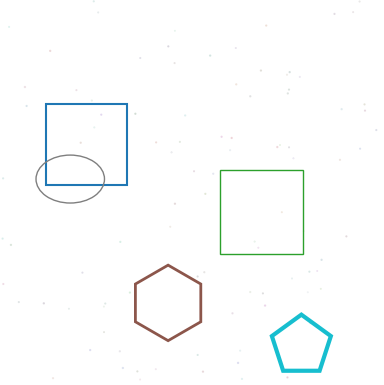[{"shape": "square", "thickness": 1.5, "radius": 0.53, "center": [0.224, 0.625]}, {"shape": "square", "thickness": 1, "radius": 0.54, "center": [0.679, 0.45]}, {"shape": "hexagon", "thickness": 2, "radius": 0.49, "center": [0.437, 0.213]}, {"shape": "oval", "thickness": 1, "radius": 0.44, "center": [0.182, 0.535]}, {"shape": "pentagon", "thickness": 3, "radius": 0.4, "center": [0.783, 0.102]}]